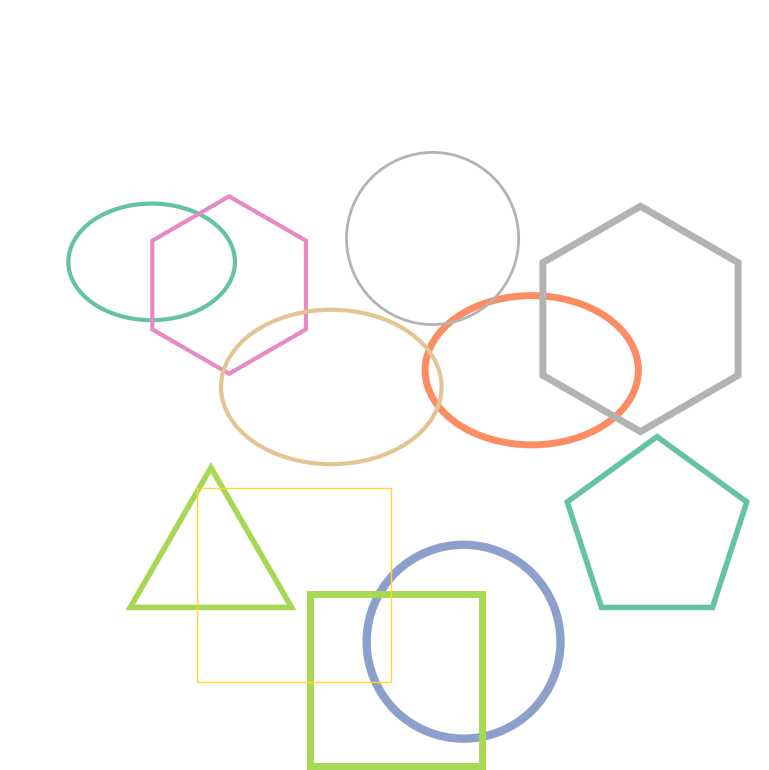[{"shape": "oval", "thickness": 1.5, "radius": 0.54, "center": [0.197, 0.66]}, {"shape": "pentagon", "thickness": 2, "radius": 0.61, "center": [0.853, 0.31]}, {"shape": "oval", "thickness": 2.5, "radius": 0.69, "center": [0.691, 0.519]}, {"shape": "circle", "thickness": 3, "radius": 0.63, "center": [0.602, 0.167]}, {"shape": "hexagon", "thickness": 1.5, "radius": 0.58, "center": [0.298, 0.63]}, {"shape": "triangle", "thickness": 2, "radius": 0.6, "center": [0.274, 0.272]}, {"shape": "square", "thickness": 2.5, "radius": 0.56, "center": [0.514, 0.117]}, {"shape": "square", "thickness": 0.5, "radius": 0.63, "center": [0.382, 0.241]}, {"shape": "oval", "thickness": 1.5, "radius": 0.72, "center": [0.43, 0.497]}, {"shape": "circle", "thickness": 1, "radius": 0.56, "center": [0.562, 0.69]}, {"shape": "hexagon", "thickness": 2.5, "radius": 0.73, "center": [0.832, 0.586]}]